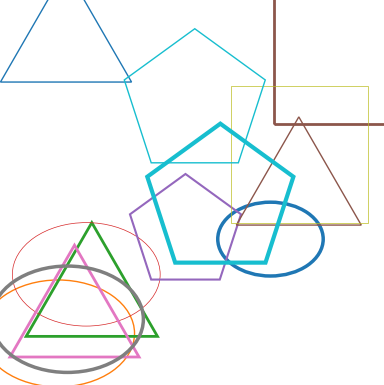[{"shape": "oval", "thickness": 2.5, "radius": 0.68, "center": [0.703, 0.379]}, {"shape": "triangle", "thickness": 1, "radius": 0.98, "center": [0.171, 0.885]}, {"shape": "oval", "thickness": 1, "radius": 0.99, "center": [0.151, 0.134]}, {"shape": "triangle", "thickness": 2, "radius": 0.98, "center": [0.238, 0.225]}, {"shape": "oval", "thickness": 0.5, "radius": 0.96, "center": [0.224, 0.287]}, {"shape": "pentagon", "thickness": 1.5, "radius": 0.76, "center": [0.482, 0.397]}, {"shape": "triangle", "thickness": 1, "radius": 0.94, "center": [0.776, 0.509]}, {"shape": "square", "thickness": 2, "radius": 0.84, "center": [0.88, 0.846]}, {"shape": "triangle", "thickness": 2, "radius": 0.97, "center": [0.193, 0.17]}, {"shape": "oval", "thickness": 2.5, "radius": 0.99, "center": [0.175, 0.171]}, {"shape": "square", "thickness": 0.5, "radius": 0.89, "center": [0.777, 0.599]}, {"shape": "pentagon", "thickness": 3, "radius": 1.0, "center": [0.572, 0.479]}, {"shape": "pentagon", "thickness": 1, "radius": 0.96, "center": [0.506, 0.733]}]